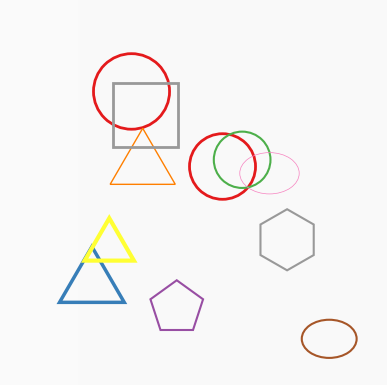[{"shape": "circle", "thickness": 2, "radius": 0.49, "center": [0.339, 0.762]}, {"shape": "circle", "thickness": 2, "radius": 0.43, "center": [0.574, 0.568]}, {"shape": "triangle", "thickness": 2.5, "radius": 0.48, "center": [0.237, 0.263]}, {"shape": "circle", "thickness": 1.5, "radius": 0.37, "center": [0.625, 0.585]}, {"shape": "pentagon", "thickness": 1.5, "radius": 0.36, "center": [0.456, 0.201]}, {"shape": "triangle", "thickness": 1, "radius": 0.49, "center": [0.368, 0.57]}, {"shape": "triangle", "thickness": 3, "radius": 0.37, "center": [0.282, 0.36]}, {"shape": "oval", "thickness": 1.5, "radius": 0.35, "center": [0.85, 0.12]}, {"shape": "oval", "thickness": 0.5, "radius": 0.38, "center": [0.695, 0.55]}, {"shape": "hexagon", "thickness": 1.5, "radius": 0.4, "center": [0.741, 0.377]}, {"shape": "square", "thickness": 2, "radius": 0.42, "center": [0.375, 0.701]}]